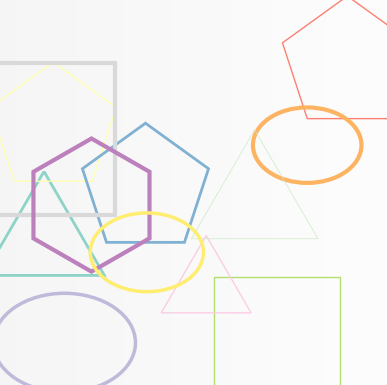[{"shape": "triangle", "thickness": 2, "radius": 0.9, "center": [0.114, 0.375]}, {"shape": "pentagon", "thickness": 1, "radius": 0.86, "center": [0.137, 0.668]}, {"shape": "oval", "thickness": 2.5, "radius": 0.92, "center": [0.166, 0.11]}, {"shape": "pentagon", "thickness": 1, "radius": 0.88, "center": [0.896, 0.834]}, {"shape": "pentagon", "thickness": 2, "radius": 0.86, "center": [0.375, 0.509]}, {"shape": "oval", "thickness": 3, "radius": 0.7, "center": [0.793, 0.623]}, {"shape": "square", "thickness": 1, "radius": 0.81, "center": [0.715, 0.12]}, {"shape": "triangle", "thickness": 1, "radius": 0.67, "center": [0.532, 0.254]}, {"shape": "square", "thickness": 3, "radius": 0.98, "center": [0.101, 0.639]}, {"shape": "hexagon", "thickness": 3, "radius": 0.86, "center": [0.236, 0.467]}, {"shape": "triangle", "thickness": 0.5, "radius": 0.94, "center": [0.657, 0.474]}, {"shape": "oval", "thickness": 2.5, "radius": 0.73, "center": [0.379, 0.345]}]